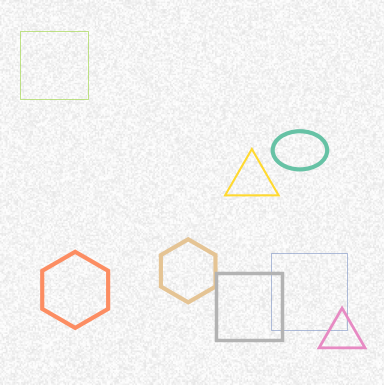[{"shape": "oval", "thickness": 3, "radius": 0.35, "center": [0.779, 0.61]}, {"shape": "hexagon", "thickness": 3, "radius": 0.49, "center": [0.195, 0.247]}, {"shape": "square", "thickness": 0.5, "radius": 0.49, "center": [0.802, 0.243]}, {"shape": "triangle", "thickness": 2, "radius": 0.34, "center": [0.888, 0.131]}, {"shape": "square", "thickness": 0.5, "radius": 0.44, "center": [0.14, 0.832]}, {"shape": "triangle", "thickness": 1.5, "radius": 0.4, "center": [0.654, 0.533]}, {"shape": "hexagon", "thickness": 3, "radius": 0.41, "center": [0.489, 0.297]}, {"shape": "square", "thickness": 2.5, "radius": 0.43, "center": [0.647, 0.203]}]